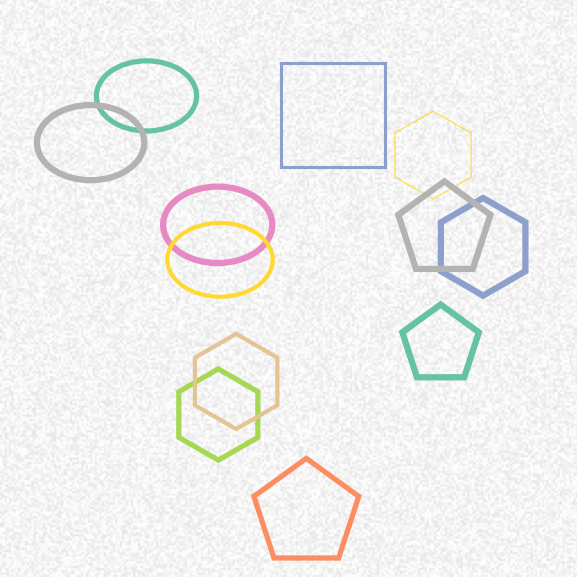[{"shape": "oval", "thickness": 2.5, "radius": 0.43, "center": [0.254, 0.833]}, {"shape": "pentagon", "thickness": 3, "radius": 0.35, "center": [0.763, 0.402]}, {"shape": "pentagon", "thickness": 2.5, "radius": 0.48, "center": [0.53, 0.11]}, {"shape": "hexagon", "thickness": 3, "radius": 0.42, "center": [0.837, 0.572]}, {"shape": "square", "thickness": 1.5, "radius": 0.45, "center": [0.577, 0.8]}, {"shape": "oval", "thickness": 3, "radius": 0.47, "center": [0.377, 0.61]}, {"shape": "hexagon", "thickness": 2.5, "radius": 0.4, "center": [0.378, 0.281]}, {"shape": "oval", "thickness": 2, "radius": 0.46, "center": [0.381, 0.549]}, {"shape": "hexagon", "thickness": 0.5, "radius": 0.38, "center": [0.75, 0.731]}, {"shape": "hexagon", "thickness": 2, "radius": 0.41, "center": [0.409, 0.339]}, {"shape": "oval", "thickness": 3, "radius": 0.46, "center": [0.157, 0.752]}, {"shape": "pentagon", "thickness": 3, "radius": 0.42, "center": [0.77, 0.601]}]